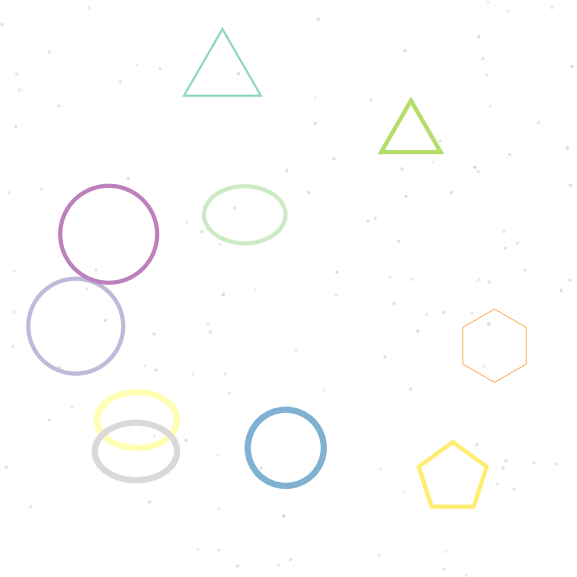[{"shape": "triangle", "thickness": 1, "radius": 0.38, "center": [0.385, 0.872]}, {"shape": "oval", "thickness": 3, "radius": 0.35, "center": [0.237, 0.272]}, {"shape": "circle", "thickness": 2, "radius": 0.41, "center": [0.131, 0.434]}, {"shape": "circle", "thickness": 3, "radius": 0.33, "center": [0.495, 0.224]}, {"shape": "hexagon", "thickness": 0.5, "radius": 0.32, "center": [0.856, 0.4]}, {"shape": "triangle", "thickness": 2, "radius": 0.3, "center": [0.712, 0.766]}, {"shape": "oval", "thickness": 3, "radius": 0.36, "center": [0.235, 0.217]}, {"shape": "circle", "thickness": 2, "radius": 0.42, "center": [0.188, 0.594]}, {"shape": "oval", "thickness": 2, "radius": 0.35, "center": [0.424, 0.627]}, {"shape": "pentagon", "thickness": 2, "radius": 0.31, "center": [0.784, 0.172]}]